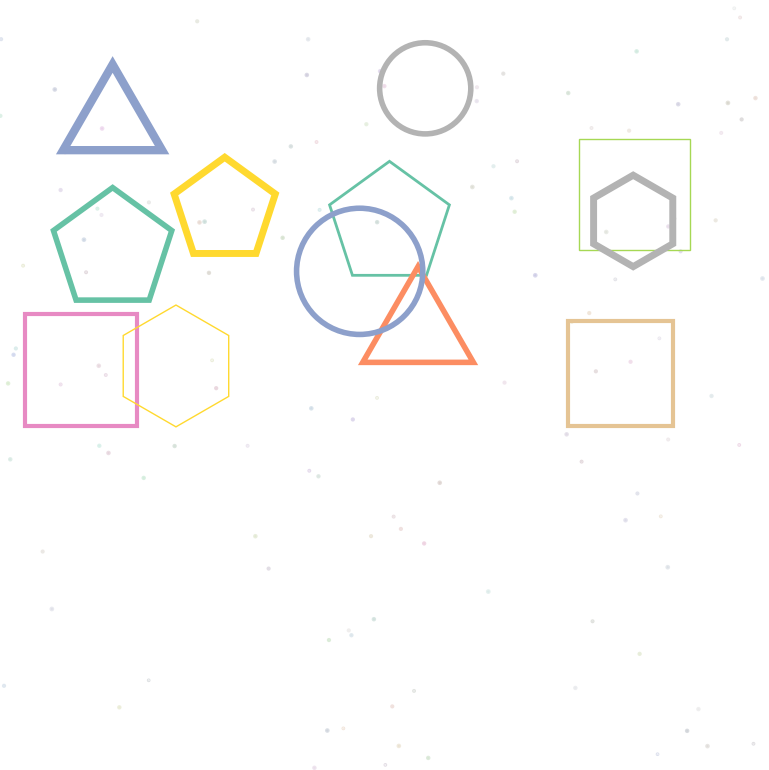[{"shape": "pentagon", "thickness": 2, "radius": 0.4, "center": [0.146, 0.676]}, {"shape": "pentagon", "thickness": 1, "radius": 0.41, "center": [0.506, 0.709]}, {"shape": "triangle", "thickness": 2, "radius": 0.41, "center": [0.543, 0.571]}, {"shape": "circle", "thickness": 2, "radius": 0.41, "center": [0.467, 0.648]}, {"shape": "triangle", "thickness": 3, "radius": 0.37, "center": [0.146, 0.842]}, {"shape": "square", "thickness": 1.5, "radius": 0.36, "center": [0.106, 0.519]}, {"shape": "square", "thickness": 0.5, "radius": 0.36, "center": [0.824, 0.747]}, {"shape": "pentagon", "thickness": 2.5, "radius": 0.35, "center": [0.292, 0.727]}, {"shape": "hexagon", "thickness": 0.5, "radius": 0.4, "center": [0.229, 0.525]}, {"shape": "square", "thickness": 1.5, "radius": 0.34, "center": [0.806, 0.515]}, {"shape": "circle", "thickness": 2, "radius": 0.3, "center": [0.552, 0.885]}, {"shape": "hexagon", "thickness": 2.5, "radius": 0.3, "center": [0.822, 0.713]}]